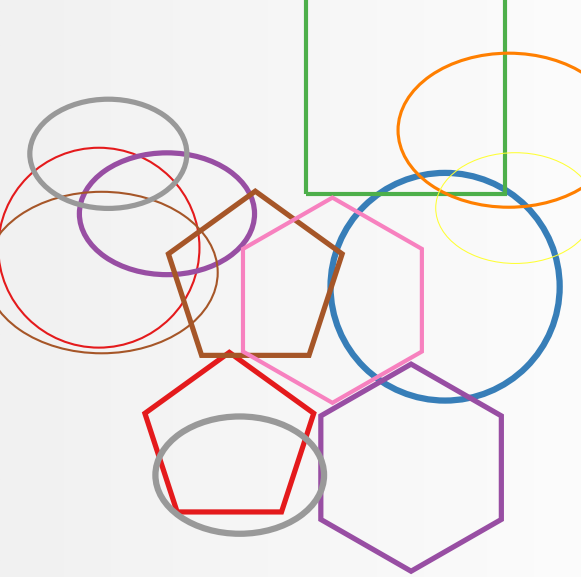[{"shape": "circle", "thickness": 1, "radius": 0.87, "center": [0.17, 0.57]}, {"shape": "pentagon", "thickness": 2.5, "radius": 0.76, "center": [0.395, 0.236]}, {"shape": "circle", "thickness": 3, "radius": 0.99, "center": [0.766, 0.503]}, {"shape": "square", "thickness": 2, "radius": 0.85, "center": [0.698, 0.833]}, {"shape": "oval", "thickness": 2.5, "radius": 0.75, "center": [0.287, 0.629]}, {"shape": "hexagon", "thickness": 2.5, "radius": 0.9, "center": [0.707, 0.189]}, {"shape": "oval", "thickness": 1.5, "radius": 0.95, "center": [0.875, 0.774]}, {"shape": "oval", "thickness": 0.5, "radius": 0.68, "center": [0.887, 0.639]}, {"shape": "pentagon", "thickness": 2.5, "radius": 0.79, "center": [0.439, 0.511]}, {"shape": "oval", "thickness": 1, "radius": 1.0, "center": [0.175, 0.527]}, {"shape": "hexagon", "thickness": 2, "radius": 0.89, "center": [0.572, 0.479]}, {"shape": "oval", "thickness": 2.5, "radius": 0.68, "center": [0.186, 0.733]}, {"shape": "oval", "thickness": 3, "radius": 0.73, "center": [0.412, 0.176]}]